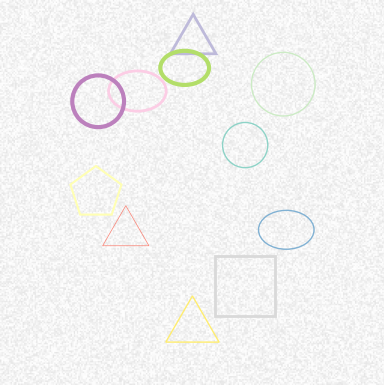[{"shape": "circle", "thickness": 1, "radius": 0.29, "center": [0.637, 0.623]}, {"shape": "pentagon", "thickness": 1.5, "radius": 0.35, "center": [0.249, 0.499]}, {"shape": "triangle", "thickness": 2, "radius": 0.34, "center": [0.502, 0.894]}, {"shape": "triangle", "thickness": 0.5, "radius": 0.35, "center": [0.327, 0.396]}, {"shape": "oval", "thickness": 1, "radius": 0.36, "center": [0.744, 0.403]}, {"shape": "oval", "thickness": 3, "radius": 0.32, "center": [0.48, 0.824]}, {"shape": "oval", "thickness": 2, "radius": 0.37, "center": [0.357, 0.763]}, {"shape": "square", "thickness": 2, "radius": 0.39, "center": [0.638, 0.257]}, {"shape": "circle", "thickness": 3, "radius": 0.34, "center": [0.255, 0.737]}, {"shape": "circle", "thickness": 1, "radius": 0.41, "center": [0.736, 0.781]}, {"shape": "triangle", "thickness": 1, "radius": 0.4, "center": [0.5, 0.151]}]